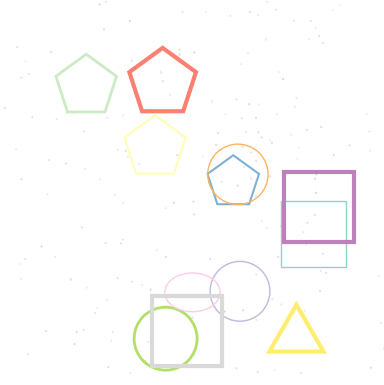[{"shape": "square", "thickness": 1, "radius": 0.42, "center": [0.815, 0.392]}, {"shape": "pentagon", "thickness": 1.5, "radius": 0.42, "center": [0.403, 0.617]}, {"shape": "circle", "thickness": 1, "radius": 0.39, "center": [0.623, 0.243]}, {"shape": "pentagon", "thickness": 3, "radius": 0.45, "center": [0.422, 0.785]}, {"shape": "pentagon", "thickness": 1.5, "radius": 0.35, "center": [0.606, 0.526]}, {"shape": "circle", "thickness": 1, "radius": 0.39, "center": [0.618, 0.547]}, {"shape": "circle", "thickness": 2, "radius": 0.41, "center": [0.43, 0.12]}, {"shape": "oval", "thickness": 1, "radius": 0.36, "center": [0.5, 0.241]}, {"shape": "square", "thickness": 3, "radius": 0.46, "center": [0.486, 0.14]}, {"shape": "square", "thickness": 3, "radius": 0.45, "center": [0.829, 0.463]}, {"shape": "pentagon", "thickness": 2, "radius": 0.41, "center": [0.224, 0.776]}, {"shape": "triangle", "thickness": 3, "radius": 0.41, "center": [0.77, 0.127]}]